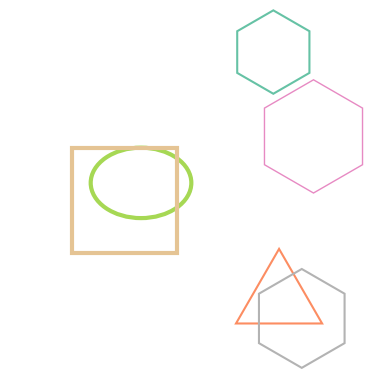[{"shape": "hexagon", "thickness": 1.5, "radius": 0.54, "center": [0.71, 0.865]}, {"shape": "triangle", "thickness": 1.5, "radius": 0.65, "center": [0.725, 0.224]}, {"shape": "hexagon", "thickness": 1, "radius": 0.74, "center": [0.814, 0.646]}, {"shape": "oval", "thickness": 3, "radius": 0.65, "center": [0.366, 0.525]}, {"shape": "square", "thickness": 3, "radius": 0.69, "center": [0.323, 0.48]}, {"shape": "hexagon", "thickness": 1.5, "radius": 0.64, "center": [0.784, 0.173]}]